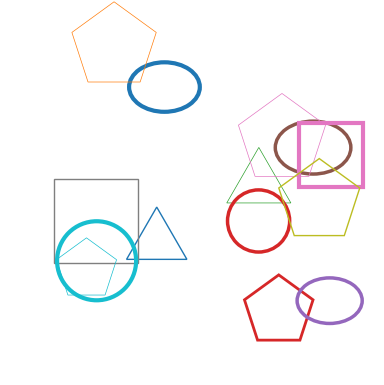[{"shape": "oval", "thickness": 3, "radius": 0.46, "center": [0.427, 0.774]}, {"shape": "triangle", "thickness": 1, "radius": 0.45, "center": [0.407, 0.372]}, {"shape": "pentagon", "thickness": 0.5, "radius": 0.58, "center": [0.296, 0.88]}, {"shape": "triangle", "thickness": 0.5, "radius": 0.48, "center": [0.672, 0.521]}, {"shape": "pentagon", "thickness": 2, "radius": 0.47, "center": [0.724, 0.192]}, {"shape": "circle", "thickness": 2.5, "radius": 0.4, "center": [0.672, 0.426]}, {"shape": "oval", "thickness": 2.5, "radius": 0.42, "center": [0.856, 0.219]}, {"shape": "oval", "thickness": 2.5, "radius": 0.49, "center": [0.813, 0.617]}, {"shape": "square", "thickness": 3, "radius": 0.42, "center": [0.86, 0.597]}, {"shape": "pentagon", "thickness": 0.5, "radius": 0.6, "center": [0.732, 0.638]}, {"shape": "square", "thickness": 1, "radius": 0.55, "center": [0.249, 0.427]}, {"shape": "pentagon", "thickness": 1, "radius": 0.55, "center": [0.829, 0.478]}, {"shape": "pentagon", "thickness": 0.5, "radius": 0.41, "center": [0.225, 0.3]}, {"shape": "circle", "thickness": 3, "radius": 0.51, "center": [0.251, 0.323]}]